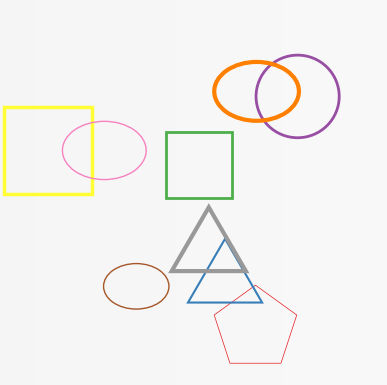[{"shape": "pentagon", "thickness": 0.5, "radius": 0.56, "center": [0.659, 0.147]}, {"shape": "triangle", "thickness": 1.5, "radius": 0.55, "center": [0.581, 0.269]}, {"shape": "square", "thickness": 2, "radius": 0.42, "center": [0.514, 0.571]}, {"shape": "circle", "thickness": 2, "radius": 0.54, "center": [0.768, 0.75]}, {"shape": "oval", "thickness": 3, "radius": 0.55, "center": [0.662, 0.763]}, {"shape": "square", "thickness": 2.5, "radius": 0.57, "center": [0.124, 0.609]}, {"shape": "oval", "thickness": 1, "radius": 0.42, "center": [0.352, 0.256]}, {"shape": "oval", "thickness": 1, "radius": 0.54, "center": [0.269, 0.609]}, {"shape": "triangle", "thickness": 3, "radius": 0.55, "center": [0.539, 0.351]}]